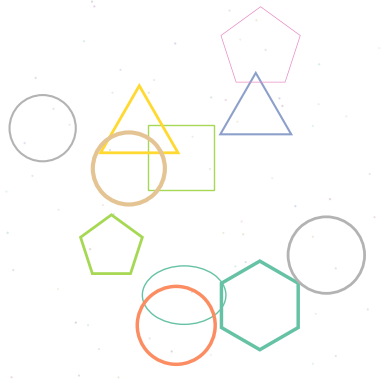[{"shape": "oval", "thickness": 1, "radius": 0.54, "center": [0.478, 0.233]}, {"shape": "hexagon", "thickness": 2.5, "radius": 0.58, "center": [0.675, 0.207]}, {"shape": "circle", "thickness": 2.5, "radius": 0.51, "center": [0.458, 0.155]}, {"shape": "triangle", "thickness": 1.5, "radius": 0.53, "center": [0.664, 0.704]}, {"shape": "pentagon", "thickness": 0.5, "radius": 0.54, "center": [0.677, 0.874]}, {"shape": "square", "thickness": 1, "radius": 0.43, "center": [0.471, 0.59]}, {"shape": "pentagon", "thickness": 2, "radius": 0.42, "center": [0.289, 0.358]}, {"shape": "triangle", "thickness": 2, "radius": 0.58, "center": [0.362, 0.661]}, {"shape": "circle", "thickness": 3, "radius": 0.47, "center": [0.335, 0.562]}, {"shape": "circle", "thickness": 2, "radius": 0.5, "center": [0.848, 0.337]}, {"shape": "circle", "thickness": 1.5, "radius": 0.43, "center": [0.111, 0.667]}]